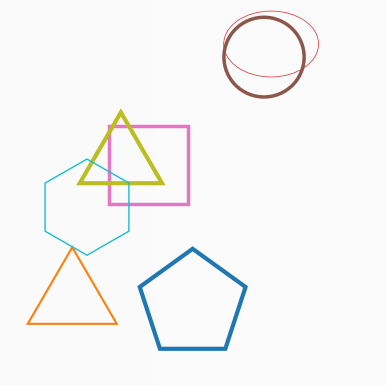[{"shape": "pentagon", "thickness": 3, "radius": 0.72, "center": [0.497, 0.21]}, {"shape": "triangle", "thickness": 1.5, "radius": 0.66, "center": [0.186, 0.225]}, {"shape": "oval", "thickness": 0.5, "radius": 0.61, "center": [0.7, 0.886]}, {"shape": "circle", "thickness": 2.5, "radius": 0.52, "center": [0.681, 0.852]}, {"shape": "square", "thickness": 2.5, "radius": 0.51, "center": [0.383, 0.571]}, {"shape": "triangle", "thickness": 3, "radius": 0.61, "center": [0.312, 0.585]}, {"shape": "hexagon", "thickness": 1, "radius": 0.62, "center": [0.224, 0.462]}]